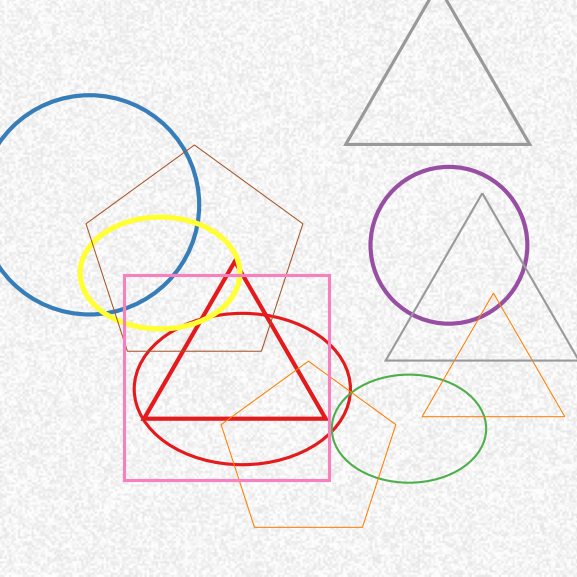[{"shape": "oval", "thickness": 1.5, "radius": 0.94, "center": [0.42, 0.326]}, {"shape": "triangle", "thickness": 2, "radius": 0.91, "center": [0.407, 0.365]}, {"shape": "circle", "thickness": 2, "radius": 0.95, "center": [0.155, 0.644]}, {"shape": "oval", "thickness": 1, "radius": 0.67, "center": [0.708, 0.257]}, {"shape": "circle", "thickness": 2, "radius": 0.68, "center": [0.777, 0.574]}, {"shape": "pentagon", "thickness": 0.5, "radius": 0.8, "center": [0.534, 0.215]}, {"shape": "triangle", "thickness": 0.5, "radius": 0.71, "center": [0.854, 0.349]}, {"shape": "oval", "thickness": 2.5, "radius": 0.69, "center": [0.277, 0.526]}, {"shape": "pentagon", "thickness": 0.5, "radius": 0.99, "center": [0.337, 0.551]}, {"shape": "square", "thickness": 1.5, "radius": 0.89, "center": [0.393, 0.345]}, {"shape": "triangle", "thickness": 1, "radius": 0.97, "center": [0.835, 0.471]}, {"shape": "triangle", "thickness": 1.5, "radius": 0.92, "center": [0.758, 0.841]}]